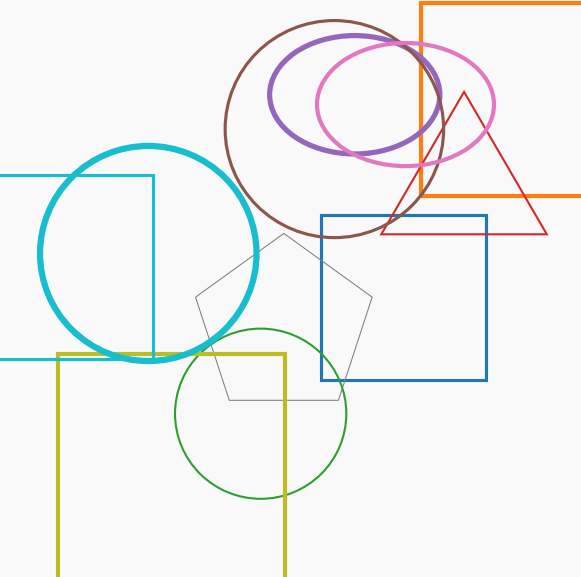[{"shape": "square", "thickness": 1.5, "radius": 0.71, "center": [0.694, 0.484]}, {"shape": "square", "thickness": 2, "radius": 0.83, "center": [0.891, 0.826]}, {"shape": "circle", "thickness": 1, "radius": 0.74, "center": [0.448, 0.283]}, {"shape": "triangle", "thickness": 1, "radius": 0.82, "center": [0.798, 0.676]}, {"shape": "oval", "thickness": 2.5, "radius": 0.73, "center": [0.61, 0.835]}, {"shape": "circle", "thickness": 1.5, "radius": 0.94, "center": [0.575, 0.776]}, {"shape": "oval", "thickness": 2, "radius": 0.76, "center": [0.698, 0.818]}, {"shape": "pentagon", "thickness": 0.5, "radius": 0.8, "center": [0.488, 0.435]}, {"shape": "square", "thickness": 2, "radius": 0.98, "center": [0.295, 0.191]}, {"shape": "circle", "thickness": 3, "radius": 0.93, "center": [0.255, 0.56]}, {"shape": "square", "thickness": 1.5, "radius": 0.8, "center": [0.104, 0.536]}]